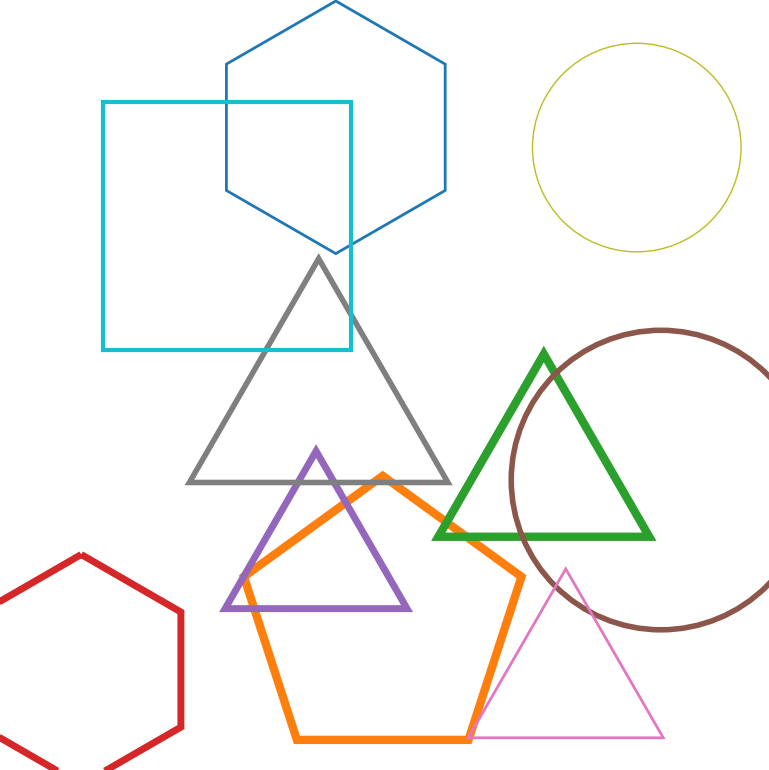[{"shape": "hexagon", "thickness": 1, "radius": 0.82, "center": [0.436, 0.835]}, {"shape": "pentagon", "thickness": 3, "radius": 0.95, "center": [0.497, 0.192]}, {"shape": "triangle", "thickness": 3, "radius": 0.79, "center": [0.706, 0.382]}, {"shape": "hexagon", "thickness": 2.5, "radius": 0.75, "center": [0.106, 0.13]}, {"shape": "triangle", "thickness": 2.5, "radius": 0.68, "center": [0.411, 0.278]}, {"shape": "circle", "thickness": 2, "radius": 0.97, "center": [0.858, 0.377]}, {"shape": "triangle", "thickness": 1, "radius": 0.73, "center": [0.735, 0.115]}, {"shape": "triangle", "thickness": 2, "radius": 0.97, "center": [0.414, 0.47]}, {"shape": "circle", "thickness": 0.5, "radius": 0.68, "center": [0.827, 0.808]}, {"shape": "square", "thickness": 1.5, "radius": 0.81, "center": [0.294, 0.707]}]